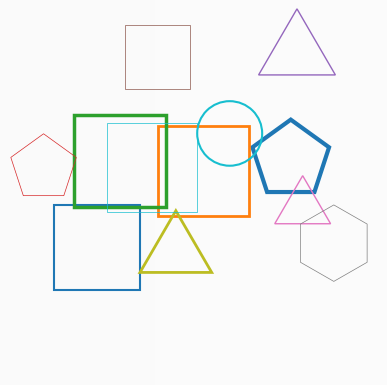[{"shape": "square", "thickness": 1.5, "radius": 0.55, "center": [0.25, 0.357]}, {"shape": "pentagon", "thickness": 3, "radius": 0.52, "center": [0.75, 0.585]}, {"shape": "square", "thickness": 2, "radius": 0.58, "center": [0.525, 0.555]}, {"shape": "square", "thickness": 2.5, "radius": 0.59, "center": [0.311, 0.582]}, {"shape": "pentagon", "thickness": 0.5, "radius": 0.44, "center": [0.112, 0.564]}, {"shape": "triangle", "thickness": 1, "radius": 0.57, "center": [0.766, 0.863]}, {"shape": "square", "thickness": 0.5, "radius": 0.42, "center": [0.407, 0.852]}, {"shape": "triangle", "thickness": 1, "radius": 0.42, "center": [0.781, 0.46]}, {"shape": "hexagon", "thickness": 0.5, "radius": 0.5, "center": [0.861, 0.368]}, {"shape": "triangle", "thickness": 2, "radius": 0.53, "center": [0.454, 0.346]}, {"shape": "square", "thickness": 0.5, "radius": 0.58, "center": [0.392, 0.565]}, {"shape": "circle", "thickness": 1.5, "radius": 0.42, "center": [0.593, 0.653]}]